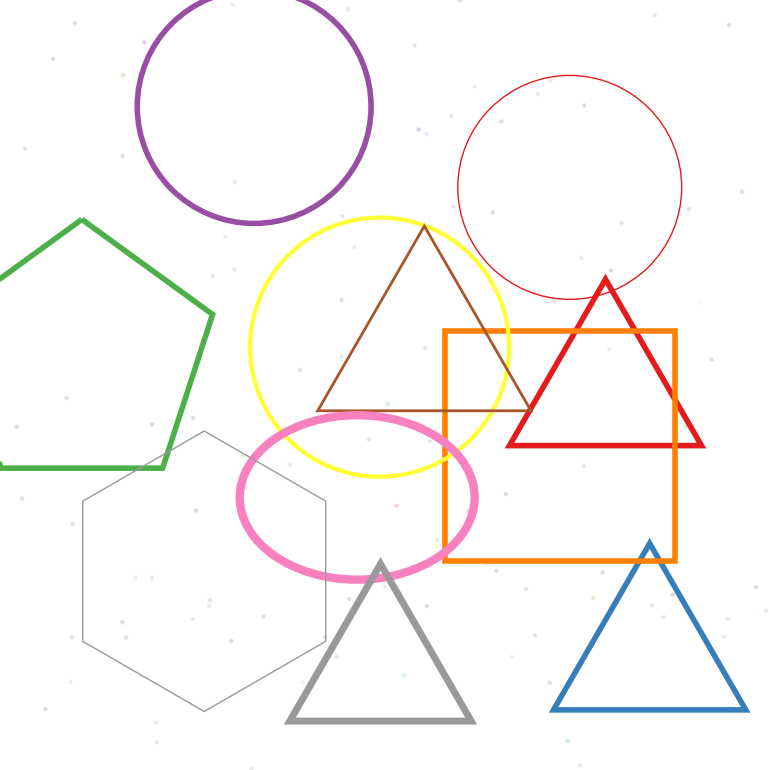[{"shape": "triangle", "thickness": 2, "radius": 0.72, "center": [0.786, 0.493]}, {"shape": "circle", "thickness": 0.5, "radius": 0.73, "center": [0.74, 0.757]}, {"shape": "triangle", "thickness": 2, "radius": 0.72, "center": [0.844, 0.15]}, {"shape": "pentagon", "thickness": 2, "radius": 0.89, "center": [0.106, 0.536]}, {"shape": "circle", "thickness": 2, "radius": 0.76, "center": [0.33, 0.862]}, {"shape": "square", "thickness": 2, "radius": 0.75, "center": [0.727, 0.42]}, {"shape": "circle", "thickness": 1.5, "radius": 0.84, "center": [0.493, 0.549]}, {"shape": "triangle", "thickness": 1, "radius": 0.8, "center": [0.551, 0.546]}, {"shape": "oval", "thickness": 3, "radius": 0.76, "center": [0.464, 0.354]}, {"shape": "hexagon", "thickness": 0.5, "radius": 0.91, "center": [0.265, 0.258]}, {"shape": "triangle", "thickness": 2.5, "radius": 0.68, "center": [0.494, 0.132]}]